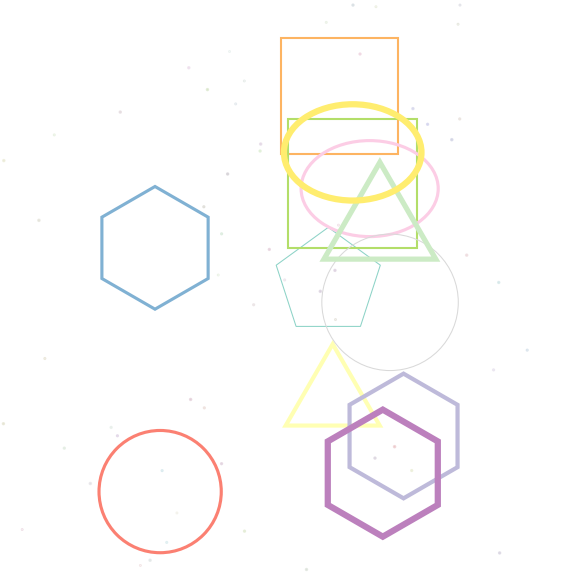[{"shape": "pentagon", "thickness": 0.5, "radius": 0.47, "center": [0.568, 0.511]}, {"shape": "triangle", "thickness": 2, "radius": 0.47, "center": [0.576, 0.309]}, {"shape": "hexagon", "thickness": 2, "radius": 0.54, "center": [0.699, 0.244]}, {"shape": "circle", "thickness": 1.5, "radius": 0.53, "center": [0.277, 0.148]}, {"shape": "hexagon", "thickness": 1.5, "radius": 0.53, "center": [0.268, 0.57]}, {"shape": "square", "thickness": 1, "radius": 0.5, "center": [0.588, 0.833]}, {"shape": "square", "thickness": 1, "radius": 0.56, "center": [0.611, 0.682]}, {"shape": "oval", "thickness": 1.5, "radius": 0.59, "center": [0.64, 0.673]}, {"shape": "circle", "thickness": 0.5, "radius": 0.59, "center": [0.675, 0.476]}, {"shape": "hexagon", "thickness": 3, "radius": 0.55, "center": [0.663, 0.18]}, {"shape": "triangle", "thickness": 2.5, "radius": 0.56, "center": [0.658, 0.606]}, {"shape": "oval", "thickness": 3, "radius": 0.6, "center": [0.611, 0.735]}]